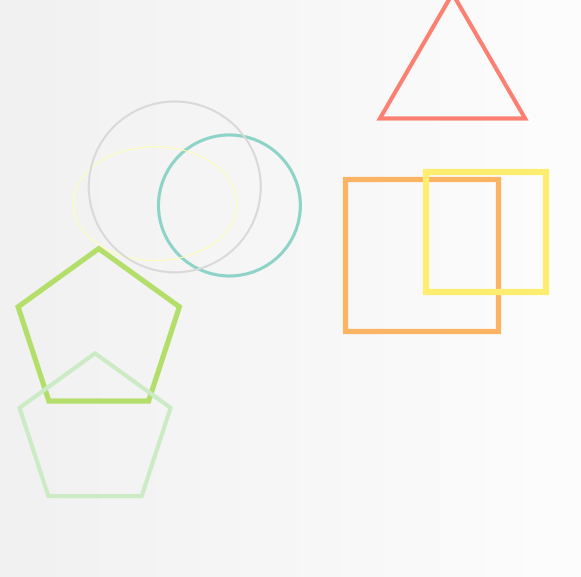[{"shape": "circle", "thickness": 1.5, "radius": 0.61, "center": [0.395, 0.643]}, {"shape": "oval", "thickness": 0.5, "radius": 0.7, "center": [0.267, 0.647]}, {"shape": "triangle", "thickness": 2, "radius": 0.72, "center": [0.779, 0.866]}, {"shape": "square", "thickness": 2.5, "radius": 0.66, "center": [0.725, 0.558]}, {"shape": "pentagon", "thickness": 2.5, "radius": 0.73, "center": [0.17, 0.423]}, {"shape": "circle", "thickness": 1, "radius": 0.74, "center": [0.301, 0.675]}, {"shape": "pentagon", "thickness": 2, "radius": 0.68, "center": [0.163, 0.251]}, {"shape": "square", "thickness": 3, "radius": 0.52, "center": [0.836, 0.598]}]